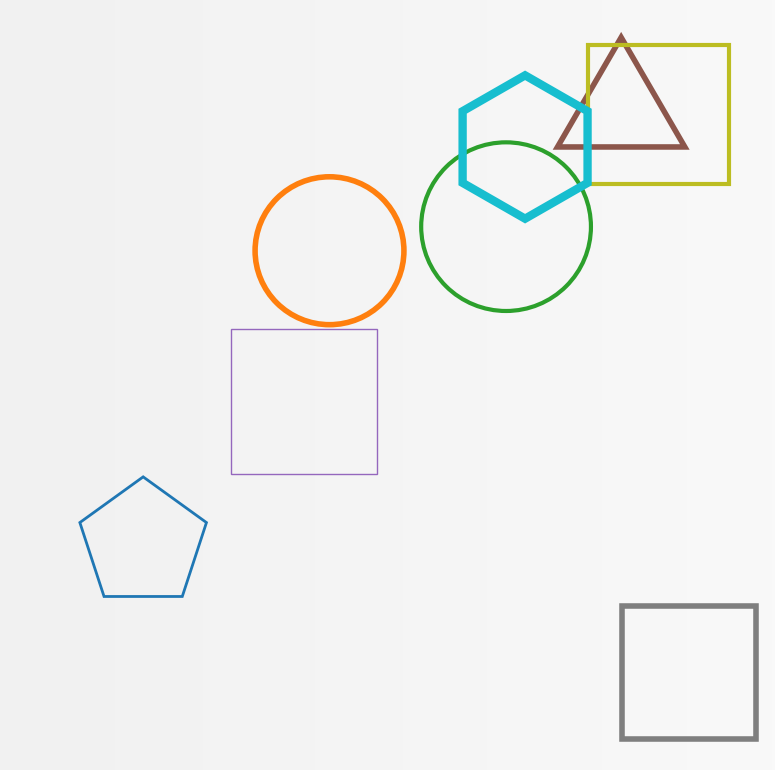[{"shape": "pentagon", "thickness": 1, "radius": 0.43, "center": [0.185, 0.295]}, {"shape": "circle", "thickness": 2, "radius": 0.48, "center": [0.425, 0.674]}, {"shape": "circle", "thickness": 1.5, "radius": 0.55, "center": [0.653, 0.706]}, {"shape": "square", "thickness": 0.5, "radius": 0.47, "center": [0.392, 0.478]}, {"shape": "triangle", "thickness": 2, "radius": 0.47, "center": [0.802, 0.857]}, {"shape": "square", "thickness": 2, "radius": 0.43, "center": [0.889, 0.126]}, {"shape": "square", "thickness": 1.5, "radius": 0.45, "center": [0.85, 0.851]}, {"shape": "hexagon", "thickness": 3, "radius": 0.47, "center": [0.678, 0.809]}]